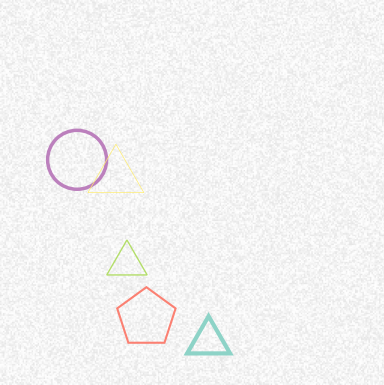[{"shape": "triangle", "thickness": 3, "radius": 0.32, "center": [0.542, 0.114]}, {"shape": "pentagon", "thickness": 1.5, "radius": 0.4, "center": [0.38, 0.174]}, {"shape": "triangle", "thickness": 1, "radius": 0.3, "center": [0.33, 0.316]}, {"shape": "circle", "thickness": 2.5, "radius": 0.38, "center": [0.2, 0.585]}, {"shape": "triangle", "thickness": 0.5, "radius": 0.42, "center": [0.301, 0.542]}]